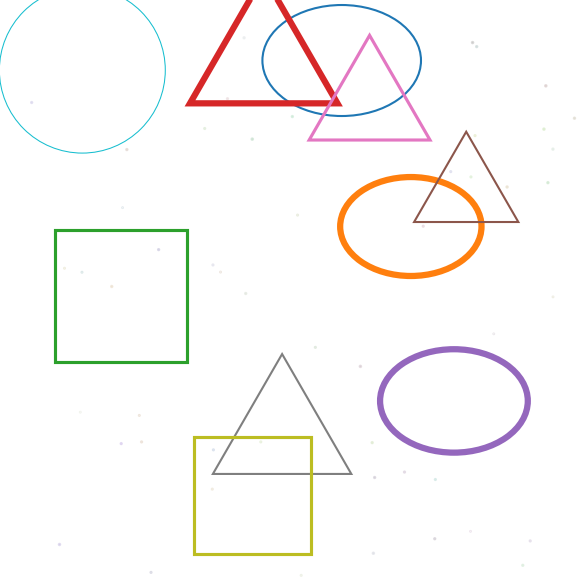[{"shape": "oval", "thickness": 1, "radius": 0.69, "center": [0.592, 0.894]}, {"shape": "oval", "thickness": 3, "radius": 0.61, "center": [0.711, 0.607]}, {"shape": "square", "thickness": 1.5, "radius": 0.57, "center": [0.209, 0.486]}, {"shape": "triangle", "thickness": 3, "radius": 0.74, "center": [0.457, 0.894]}, {"shape": "oval", "thickness": 3, "radius": 0.64, "center": [0.786, 0.305]}, {"shape": "triangle", "thickness": 1, "radius": 0.52, "center": [0.807, 0.667]}, {"shape": "triangle", "thickness": 1.5, "radius": 0.6, "center": [0.64, 0.817]}, {"shape": "triangle", "thickness": 1, "radius": 0.69, "center": [0.488, 0.248]}, {"shape": "square", "thickness": 1.5, "radius": 0.51, "center": [0.437, 0.142]}, {"shape": "circle", "thickness": 0.5, "radius": 0.72, "center": [0.143, 0.878]}]